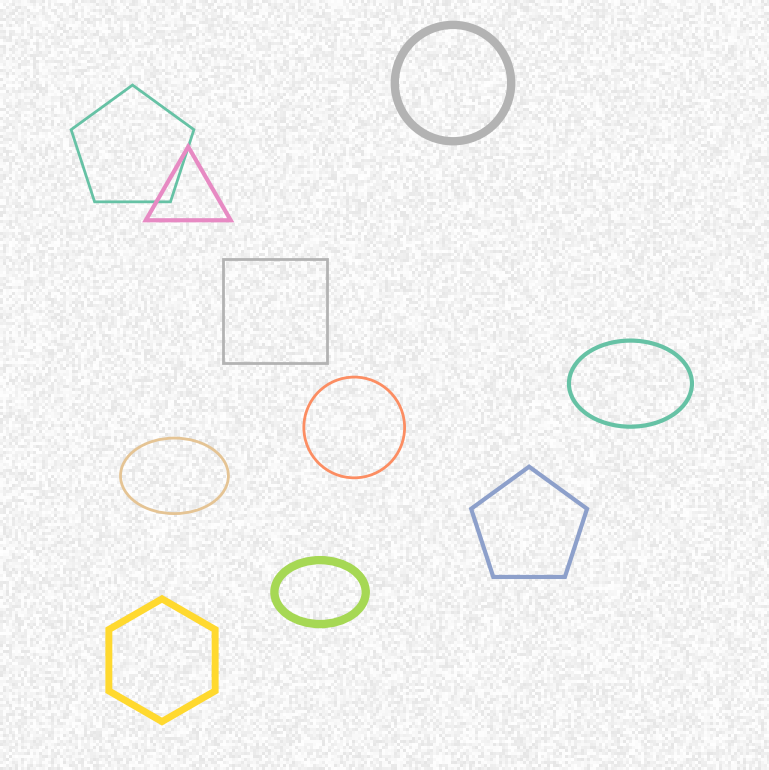[{"shape": "oval", "thickness": 1.5, "radius": 0.4, "center": [0.819, 0.502]}, {"shape": "pentagon", "thickness": 1, "radius": 0.42, "center": [0.172, 0.806]}, {"shape": "circle", "thickness": 1, "radius": 0.33, "center": [0.46, 0.445]}, {"shape": "pentagon", "thickness": 1.5, "radius": 0.4, "center": [0.687, 0.315]}, {"shape": "triangle", "thickness": 1.5, "radius": 0.32, "center": [0.244, 0.746]}, {"shape": "oval", "thickness": 3, "radius": 0.3, "center": [0.416, 0.231]}, {"shape": "hexagon", "thickness": 2.5, "radius": 0.4, "center": [0.21, 0.143]}, {"shape": "oval", "thickness": 1, "radius": 0.35, "center": [0.227, 0.382]}, {"shape": "square", "thickness": 1, "radius": 0.34, "center": [0.357, 0.596]}, {"shape": "circle", "thickness": 3, "radius": 0.38, "center": [0.588, 0.892]}]